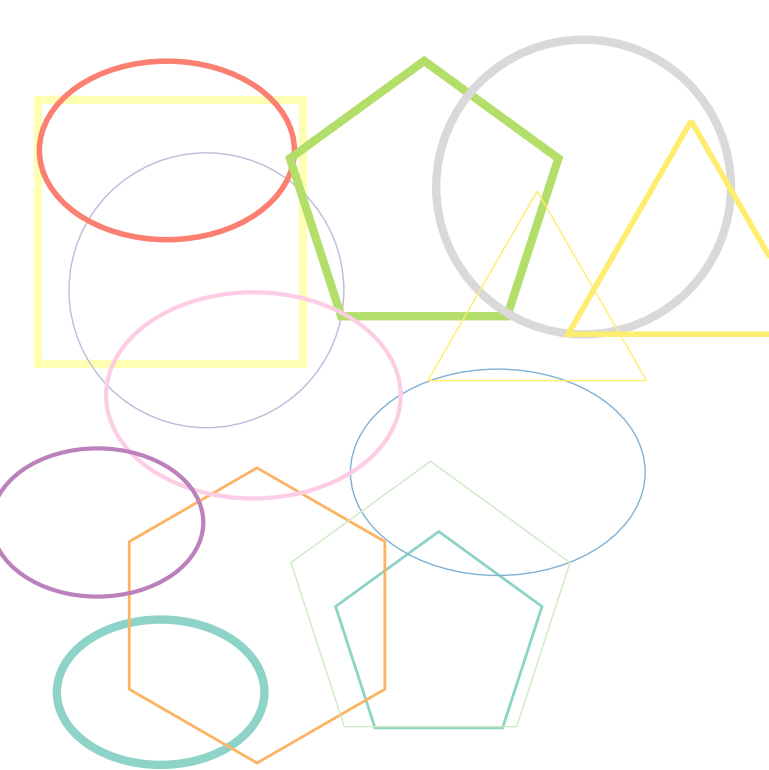[{"shape": "pentagon", "thickness": 1, "radius": 0.7, "center": [0.57, 0.169]}, {"shape": "oval", "thickness": 3, "radius": 0.67, "center": [0.209, 0.101]}, {"shape": "square", "thickness": 3, "radius": 0.86, "center": [0.222, 0.699]}, {"shape": "circle", "thickness": 0.5, "radius": 0.89, "center": [0.268, 0.623]}, {"shape": "oval", "thickness": 2, "radius": 0.83, "center": [0.217, 0.805]}, {"shape": "oval", "thickness": 0.5, "radius": 0.96, "center": [0.647, 0.387]}, {"shape": "hexagon", "thickness": 1, "radius": 0.96, "center": [0.334, 0.201]}, {"shape": "pentagon", "thickness": 3, "radius": 0.92, "center": [0.551, 0.738]}, {"shape": "oval", "thickness": 1.5, "radius": 0.96, "center": [0.329, 0.487]}, {"shape": "circle", "thickness": 3, "radius": 0.96, "center": [0.758, 0.757]}, {"shape": "oval", "thickness": 1.5, "radius": 0.69, "center": [0.127, 0.321]}, {"shape": "pentagon", "thickness": 0.5, "radius": 0.95, "center": [0.559, 0.21]}, {"shape": "triangle", "thickness": 0.5, "radius": 0.82, "center": [0.698, 0.588]}, {"shape": "triangle", "thickness": 2, "radius": 0.92, "center": [0.898, 0.658]}]